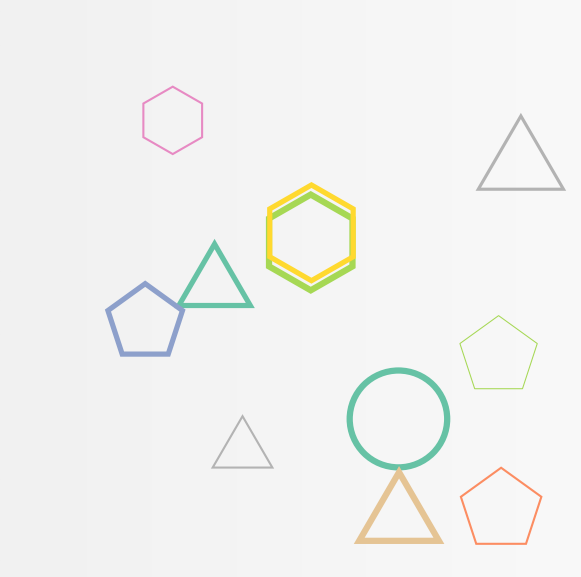[{"shape": "triangle", "thickness": 2.5, "radius": 0.35, "center": [0.369, 0.506]}, {"shape": "circle", "thickness": 3, "radius": 0.42, "center": [0.685, 0.274]}, {"shape": "pentagon", "thickness": 1, "radius": 0.36, "center": [0.862, 0.116]}, {"shape": "pentagon", "thickness": 2.5, "radius": 0.34, "center": [0.25, 0.441]}, {"shape": "hexagon", "thickness": 1, "radius": 0.29, "center": [0.297, 0.791]}, {"shape": "hexagon", "thickness": 3, "radius": 0.41, "center": [0.535, 0.579]}, {"shape": "pentagon", "thickness": 0.5, "radius": 0.35, "center": [0.858, 0.383]}, {"shape": "hexagon", "thickness": 2.5, "radius": 0.41, "center": [0.536, 0.596]}, {"shape": "triangle", "thickness": 3, "radius": 0.4, "center": [0.687, 0.102]}, {"shape": "triangle", "thickness": 1, "radius": 0.3, "center": [0.417, 0.219]}, {"shape": "triangle", "thickness": 1.5, "radius": 0.42, "center": [0.896, 0.714]}]